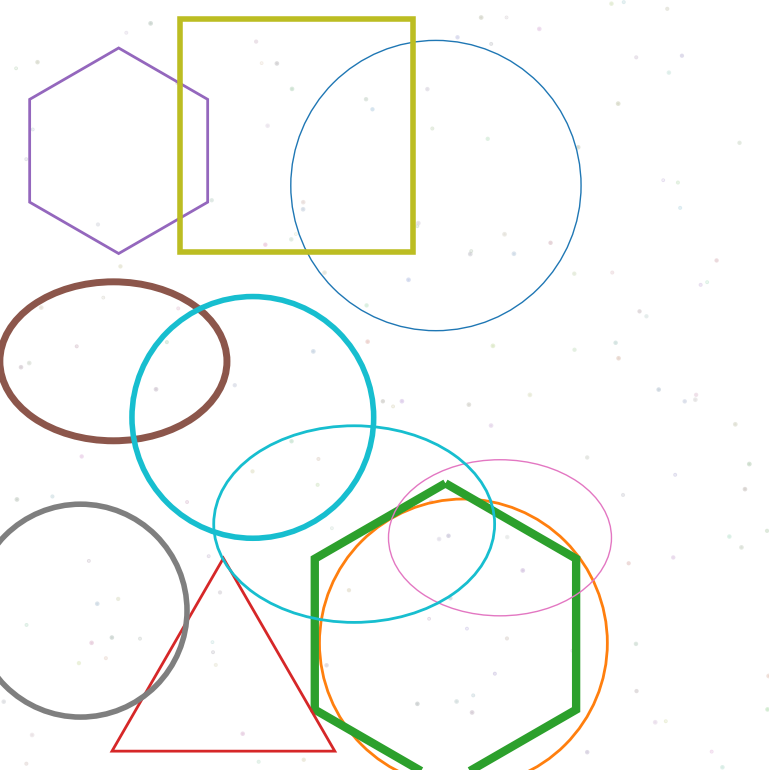[{"shape": "circle", "thickness": 0.5, "radius": 0.94, "center": [0.566, 0.759]}, {"shape": "circle", "thickness": 1, "radius": 0.93, "center": [0.602, 0.165]}, {"shape": "hexagon", "thickness": 3, "radius": 0.98, "center": [0.579, 0.176]}, {"shape": "triangle", "thickness": 1, "radius": 0.84, "center": [0.29, 0.108]}, {"shape": "hexagon", "thickness": 1, "radius": 0.67, "center": [0.154, 0.804]}, {"shape": "oval", "thickness": 2.5, "radius": 0.74, "center": [0.147, 0.531]}, {"shape": "oval", "thickness": 0.5, "radius": 0.72, "center": [0.649, 0.302]}, {"shape": "circle", "thickness": 2, "radius": 0.69, "center": [0.105, 0.207]}, {"shape": "square", "thickness": 2, "radius": 0.76, "center": [0.385, 0.824]}, {"shape": "circle", "thickness": 2, "radius": 0.78, "center": [0.328, 0.458]}, {"shape": "oval", "thickness": 1, "radius": 0.91, "center": [0.46, 0.319]}]